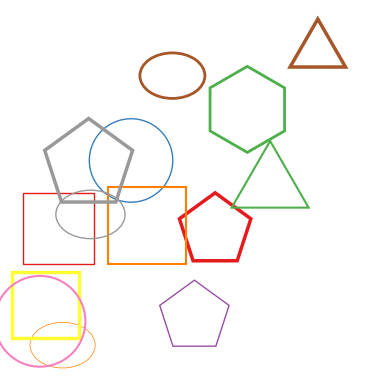[{"shape": "square", "thickness": 1, "radius": 0.46, "center": [0.152, 0.406]}, {"shape": "pentagon", "thickness": 2.5, "radius": 0.49, "center": [0.559, 0.402]}, {"shape": "circle", "thickness": 1, "radius": 0.54, "center": [0.34, 0.583]}, {"shape": "triangle", "thickness": 1.5, "radius": 0.58, "center": [0.702, 0.518]}, {"shape": "hexagon", "thickness": 2, "radius": 0.56, "center": [0.642, 0.716]}, {"shape": "pentagon", "thickness": 1, "radius": 0.47, "center": [0.505, 0.177]}, {"shape": "oval", "thickness": 0.5, "radius": 0.42, "center": [0.163, 0.103]}, {"shape": "square", "thickness": 1.5, "radius": 0.5, "center": [0.382, 0.414]}, {"shape": "square", "thickness": 2.5, "radius": 0.43, "center": [0.118, 0.208]}, {"shape": "triangle", "thickness": 2.5, "radius": 0.42, "center": [0.825, 0.867]}, {"shape": "oval", "thickness": 2, "radius": 0.42, "center": [0.448, 0.803]}, {"shape": "circle", "thickness": 1.5, "radius": 0.59, "center": [0.104, 0.165]}, {"shape": "oval", "thickness": 1, "radius": 0.45, "center": [0.235, 0.443]}, {"shape": "pentagon", "thickness": 2.5, "radius": 0.6, "center": [0.23, 0.572]}]